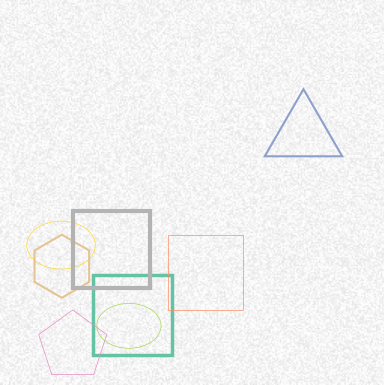[{"shape": "square", "thickness": 2.5, "radius": 0.52, "center": [0.344, 0.182]}, {"shape": "square", "thickness": 0.5, "radius": 0.48, "center": [0.534, 0.292]}, {"shape": "triangle", "thickness": 1.5, "radius": 0.58, "center": [0.788, 0.652]}, {"shape": "pentagon", "thickness": 0.5, "radius": 0.46, "center": [0.189, 0.102]}, {"shape": "oval", "thickness": 0.5, "radius": 0.42, "center": [0.335, 0.154]}, {"shape": "oval", "thickness": 0.5, "radius": 0.45, "center": [0.159, 0.363]}, {"shape": "hexagon", "thickness": 1.5, "radius": 0.41, "center": [0.161, 0.309]}, {"shape": "square", "thickness": 3, "radius": 0.5, "center": [0.29, 0.351]}]